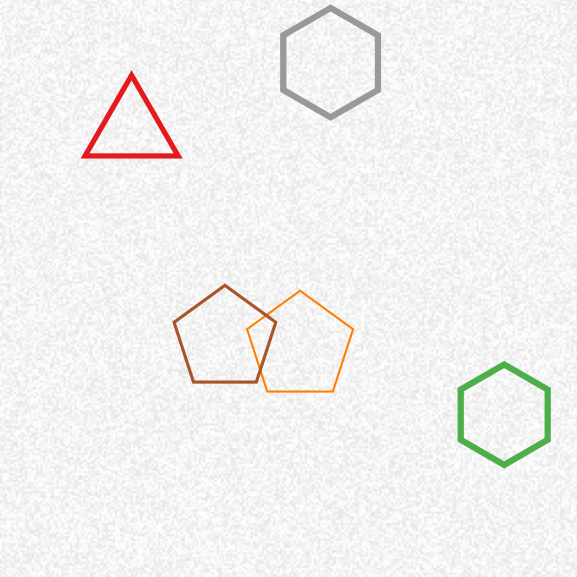[{"shape": "triangle", "thickness": 2.5, "radius": 0.47, "center": [0.228, 0.776]}, {"shape": "hexagon", "thickness": 3, "radius": 0.43, "center": [0.873, 0.281]}, {"shape": "pentagon", "thickness": 1, "radius": 0.48, "center": [0.52, 0.399]}, {"shape": "pentagon", "thickness": 1.5, "radius": 0.46, "center": [0.389, 0.412]}, {"shape": "hexagon", "thickness": 3, "radius": 0.47, "center": [0.573, 0.891]}]